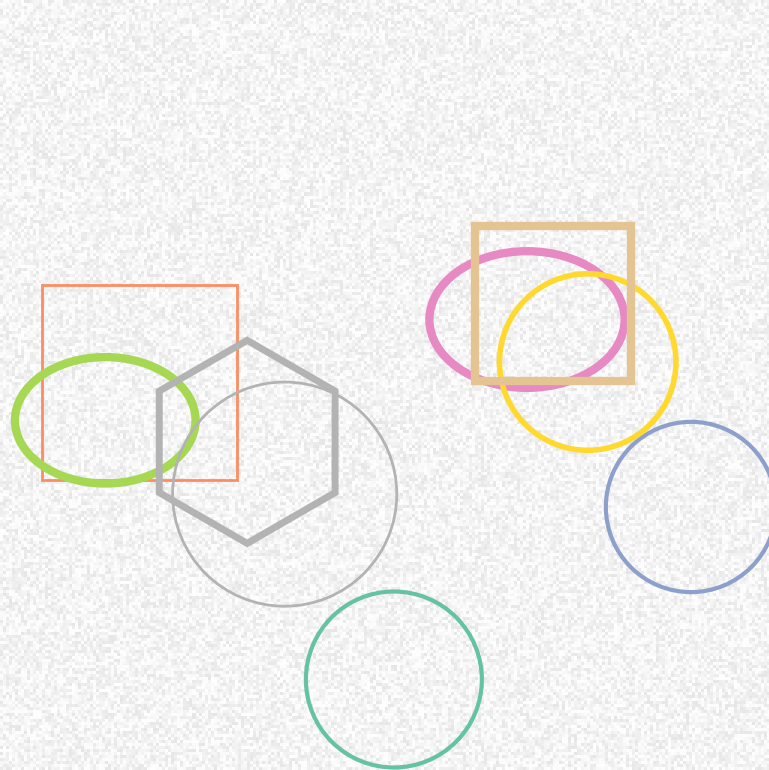[{"shape": "circle", "thickness": 1.5, "radius": 0.57, "center": [0.512, 0.118]}, {"shape": "square", "thickness": 1, "radius": 0.63, "center": [0.181, 0.503]}, {"shape": "circle", "thickness": 1.5, "radius": 0.55, "center": [0.897, 0.342]}, {"shape": "oval", "thickness": 3, "radius": 0.63, "center": [0.684, 0.585]}, {"shape": "oval", "thickness": 3, "radius": 0.59, "center": [0.137, 0.454]}, {"shape": "circle", "thickness": 2, "radius": 0.57, "center": [0.763, 0.53]}, {"shape": "square", "thickness": 3, "radius": 0.51, "center": [0.718, 0.606]}, {"shape": "hexagon", "thickness": 2.5, "radius": 0.66, "center": [0.321, 0.426]}, {"shape": "circle", "thickness": 1, "radius": 0.73, "center": [0.37, 0.358]}]